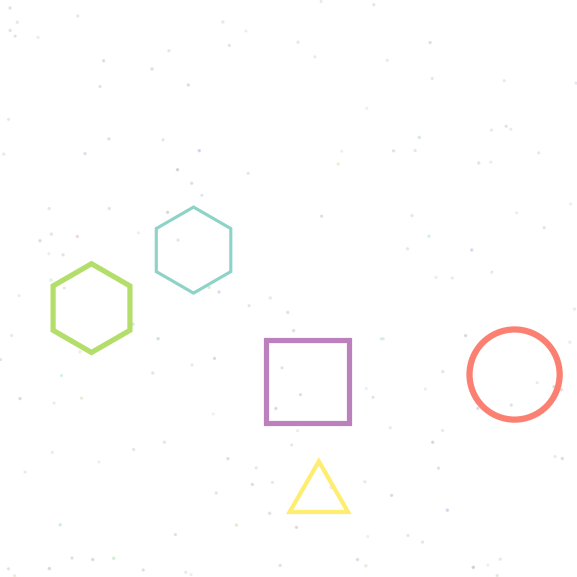[{"shape": "hexagon", "thickness": 1.5, "radius": 0.37, "center": [0.335, 0.566]}, {"shape": "circle", "thickness": 3, "radius": 0.39, "center": [0.891, 0.351]}, {"shape": "hexagon", "thickness": 2.5, "radius": 0.38, "center": [0.158, 0.466]}, {"shape": "square", "thickness": 2.5, "radius": 0.36, "center": [0.533, 0.339]}, {"shape": "triangle", "thickness": 2, "radius": 0.29, "center": [0.552, 0.142]}]